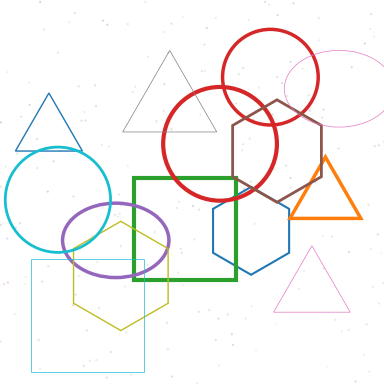[{"shape": "hexagon", "thickness": 1.5, "radius": 0.57, "center": [0.652, 0.4]}, {"shape": "triangle", "thickness": 1, "radius": 0.5, "center": [0.127, 0.658]}, {"shape": "triangle", "thickness": 2.5, "radius": 0.53, "center": [0.845, 0.486]}, {"shape": "square", "thickness": 3, "radius": 0.66, "center": [0.481, 0.405]}, {"shape": "circle", "thickness": 2.5, "radius": 0.62, "center": [0.702, 0.8]}, {"shape": "circle", "thickness": 3, "radius": 0.74, "center": [0.572, 0.626]}, {"shape": "oval", "thickness": 2.5, "radius": 0.69, "center": [0.301, 0.376]}, {"shape": "hexagon", "thickness": 2, "radius": 0.67, "center": [0.72, 0.608]}, {"shape": "triangle", "thickness": 0.5, "radius": 0.58, "center": [0.81, 0.247]}, {"shape": "oval", "thickness": 0.5, "radius": 0.71, "center": [0.881, 0.77]}, {"shape": "triangle", "thickness": 0.5, "radius": 0.71, "center": [0.441, 0.728]}, {"shape": "hexagon", "thickness": 1, "radius": 0.71, "center": [0.314, 0.283]}, {"shape": "circle", "thickness": 2, "radius": 0.68, "center": [0.15, 0.481]}, {"shape": "square", "thickness": 0.5, "radius": 0.73, "center": [0.227, 0.181]}]